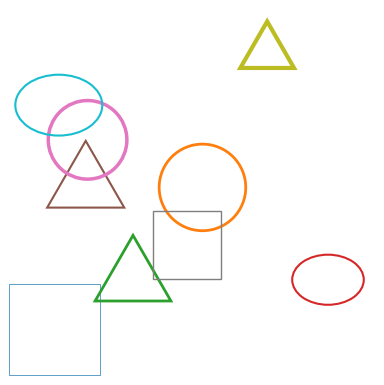[{"shape": "square", "thickness": 0.5, "radius": 0.59, "center": [0.142, 0.144]}, {"shape": "circle", "thickness": 2, "radius": 0.56, "center": [0.526, 0.513]}, {"shape": "triangle", "thickness": 2, "radius": 0.57, "center": [0.345, 0.275]}, {"shape": "oval", "thickness": 1.5, "radius": 0.46, "center": [0.852, 0.273]}, {"shape": "triangle", "thickness": 1.5, "radius": 0.58, "center": [0.223, 0.519]}, {"shape": "circle", "thickness": 2.5, "radius": 0.51, "center": [0.227, 0.637]}, {"shape": "square", "thickness": 1, "radius": 0.44, "center": [0.485, 0.365]}, {"shape": "triangle", "thickness": 3, "radius": 0.4, "center": [0.694, 0.864]}, {"shape": "oval", "thickness": 1.5, "radius": 0.56, "center": [0.153, 0.727]}]